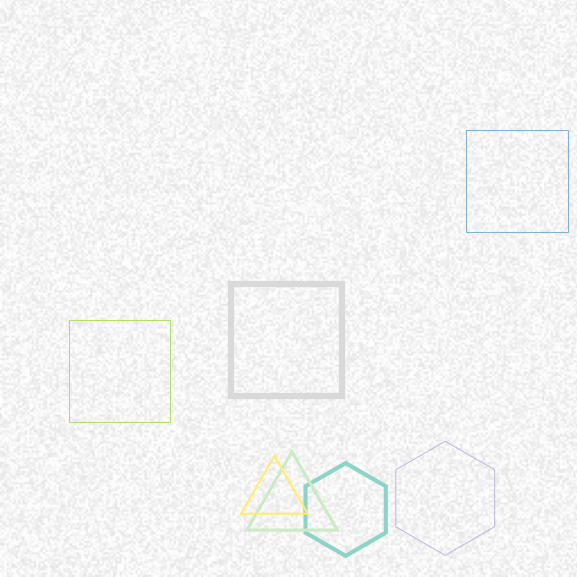[{"shape": "hexagon", "thickness": 2, "radius": 0.4, "center": [0.599, 0.117]}, {"shape": "hexagon", "thickness": 0.5, "radius": 0.49, "center": [0.771, 0.136]}, {"shape": "square", "thickness": 0.5, "radius": 0.44, "center": [0.895, 0.686]}, {"shape": "square", "thickness": 0.5, "radius": 0.44, "center": [0.207, 0.357]}, {"shape": "square", "thickness": 3, "radius": 0.48, "center": [0.496, 0.41]}, {"shape": "triangle", "thickness": 1.5, "radius": 0.45, "center": [0.506, 0.126]}, {"shape": "triangle", "thickness": 1, "radius": 0.33, "center": [0.475, 0.143]}]